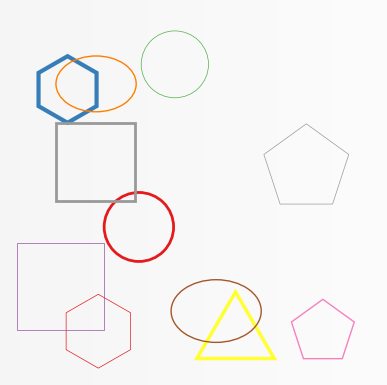[{"shape": "hexagon", "thickness": 0.5, "radius": 0.48, "center": [0.254, 0.14]}, {"shape": "circle", "thickness": 2, "radius": 0.45, "center": [0.358, 0.41]}, {"shape": "hexagon", "thickness": 3, "radius": 0.43, "center": [0.174, 0.768]}, {"shape": "circle", "thickness": 0.5, "radius": 0.43, "center": [0.451, 0.833]}, {"shape": "square", "thickness": 0.5, "radius": 0.56, "center": [0.156, 0.256]}, {"shape": "oval", "thickness": 1, "radius": 0.52, "center": [0.248, 0.782]}, {"shape": "triangle", "thickness": 2.5, "radius": 0.58, "center": [0.608, 0.126]}, {"shape": "oval", "thickness": 1, "radius": 0.58, "center": [0.558, 0.192]}, {"shape": "pentagon", "thickness": 1, "radius": 0.43, "center": [0.833, 0.137]}, {"shape": "square", "thickness": 2, "radius": 0.51, "center": [0.247, 0.58]}, {"shape": "pentagon", "thickness": 0.5, "radius": 0.58, "center": [0.791, 0.563]}]